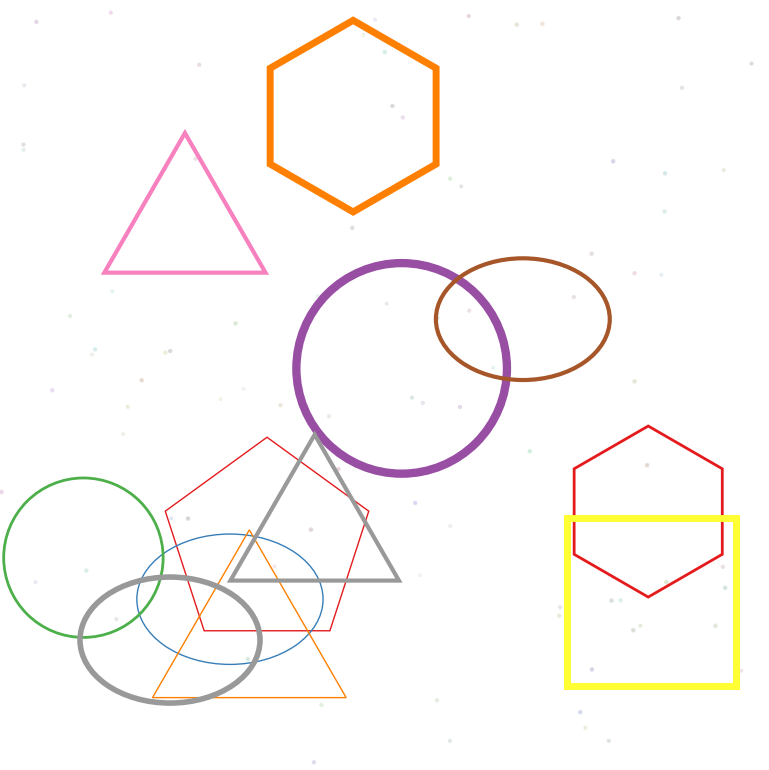[{"shape": "hexagon", "thickness": 1, "radius": 0.56, "center": [0.842, 0.336]}, {"shape": "pentagon", "thickness": 0.5, "radius": 0.69, "center": [0.347, 0.293]}, {"shape": "oval", "thickness": 0.5, "radius": 0.6, "center": [0.299, 0.222]}, {"shape": "circle", "thickness": 1, "radius": 0.52, "center": [0.108, 0.276]}, {"shape": "circle", "thickness": 3, "radius": 0.68, "center": [0.522, 0.522]}, {"shape": "triangle", "thickness": 0.5, "radius": 0.73, "center": [0.324, 0.167]}, {"shape": "hexagon", "thickness": 2.5, "radius": 0.62, "center": [0.459, 0.849]}, {"shape": "square", "thickness": 2.5, "radius": 0.55, "center": [0.846, 0.218]}, {"shape": "oval", "thickness": 1.5, "radius": 0.56, "center": [0.679, 0.585]}, {"shape": "triangle", "thickness": 1.5, "radius": 0.6, "center": [0.24, 0.706]}, {"shape": "triangle", "thickness": 1.5, "radius": 0.63, "center": [0.409, 0.309]}, {"shape": "oval", "thickness": 2, "radius": 0.58, "center": [0.221, 0.169]}]